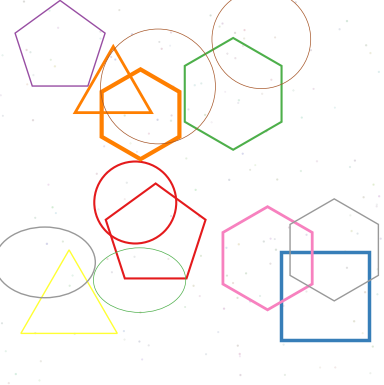[{"shape": "pentagon", "thickness": 1.5, "radius": 0.68, "center": [0.404, 0.387]}, {"shape": "circle", "thickness": 1.5, "radius": 0.53, "center": [0.351, 0.474]}, {"shape": "square", "thickness": 2.5, "radius": 0.57, "center": [0.844, 0.231]}, {"shape": "oval", "thickness": 0.5, "radius": 0.6, "center": [0.363, 0.272]}, {"shape": "hexagon", "thickness": 1.5, "radius": 0.73, "center": [0.606, 0.756]}, {"shape": "pentagon", "thickness": 1, "radius": 0.61, "center": [0.156, 0.876]}, {"shape": "triangle", "thickness": 2, "radius": 0.57, "center": [0.294, 0.765]}, {"shape": "hexagon", "thickness": 3, "radius": 0.58, "center": [0.365, 0.703]}, {"shape": "triangle", "thickness": 1, "radius": 0.72, "center": [0.179, 0.206]}, {"shape": "circle", "thickness": 0.5, "radius": 0.64, "center": [0.679, 0.898]}, {"shape": "circle", "thickness": 0.5, "radius": 0.75, "center": [0.41, 0.775]}, {"shape": "hexagon", "thickness": 2, "radius": 0.67, "center": [0.695, 0.329]}, {"shape": "hexagon", "thickness": 1, "radius": 0.66, "center": [0.868, 0.351]}, {"shape": "oval", "thickness": 1, "radius": 0.66, "center": [0.116, 0.318]}]